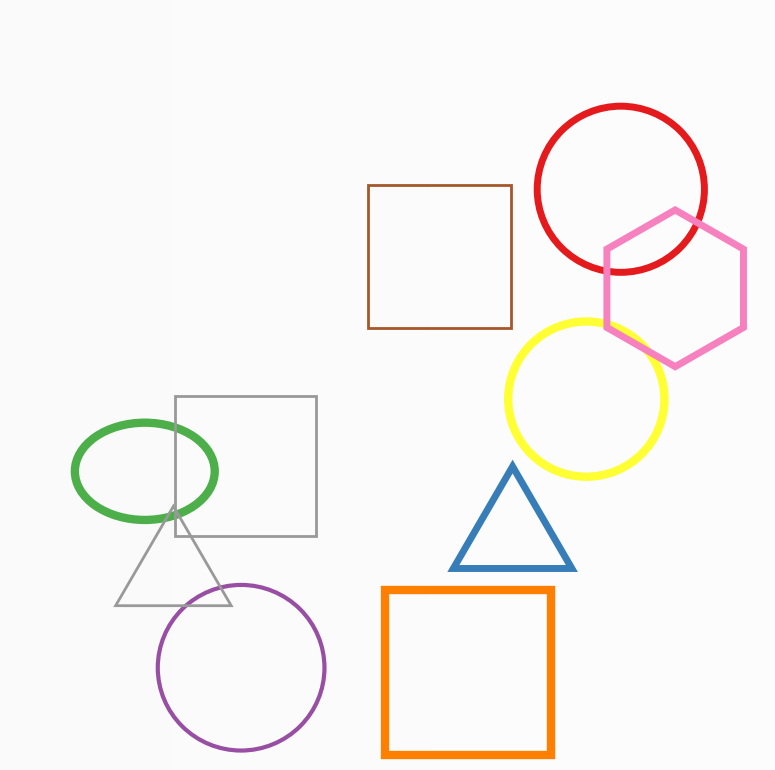[{"shape": "circle", "thickness": 2.5, "radius": 0.54, "center": [0.801, 0.754]}, {"shape": "triangle", "thickness": 2.5, "radius": 0.44, "center": [0.661, 0.306]}, {"shape": "oval", "thickness": 3, "radius": 0.45, "center": [0.187, 0.388]}, {"shape": "circle", "thickness": 1.5, "radius": 0.54, "center": [0.311, 0.133]}, {"shape": "square", "thickness": 3, "radius": 0.54, "center": [0.604, 0.126]}, {"shape": "circle", "thickness": 3, "radius": 0.5, "center": [0.757, 0.482]}, {"shape": "square", "thickness": 1, "radius": 0.46, "center": [0.567, 0.667]}, {"shape": "hexagon", "thickness": 2.5, "radius": 0.51, "center": [0.871, 0.626]}, {"shape": "square", "thickness": 1, "radius": 0.45, "center": [0.316, 0.395]}, {"shape": "triangle", "thickness": 1, "radius": 0.43, "center": [0.224, 0.256]}]